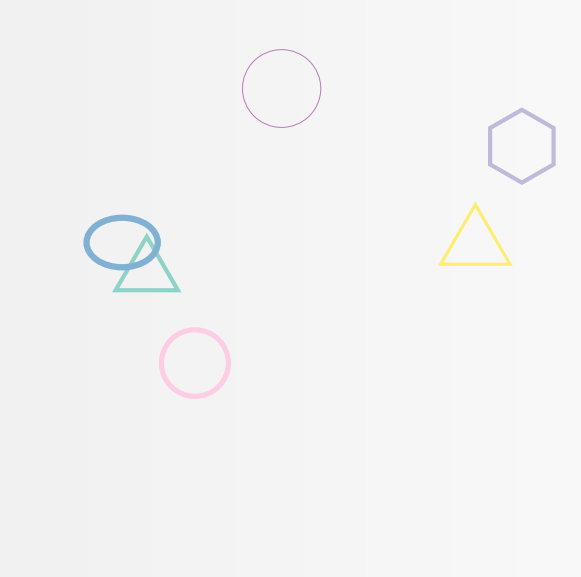[{"shape": "triangle", "thickness": 2, "radius": 0.31, "center": [0.252, 0.527]}, {"shape": "hexagon", "thickness": 2, "radius": 0.32, "center": [0.898, 0.746]}, {"shape": "oval", "thickness": 3, "radius": 0.31, "center": [0.21, 0.579]}, {"shape": "circle", "thickness": 2.5, "radius": 0.29, "center": [0.335, 0.37]}, {"shape": "circle", "thickness": 0.5, "radius": 0.34, "center": [0.485, 0.846]}, {"shape": "triangle", "thickness": 1.5, "radius": 0.34, "center": [0.818, 0.576]}]